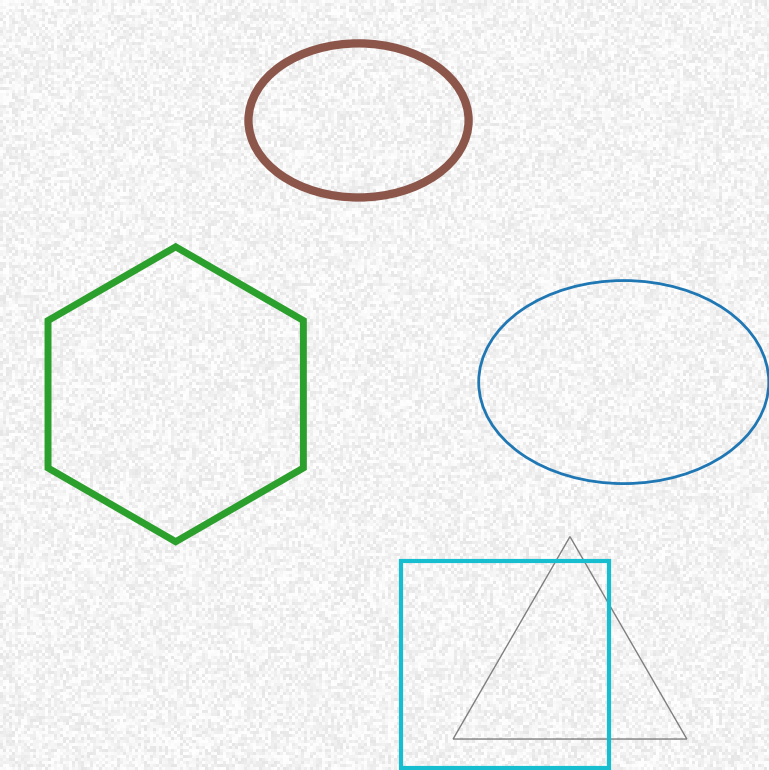[{"shape": "oval", "thickness": 1, "radius": 0.94, "center": [0.81, 0.504]}, {"shape": "hexagon", "thickness": 2.5, "radius": 0.96, "center": [0.228, 0.488]}, {"shape": "oval", "thickness": 3, "radius": 0.71, "center": [0.466, 0.844]}, {"shape": "triangle", "thickness": 0.5, "radius": 0.88, "center": [0.74, 0.128]}, {"shape": "square", "thickness": 1.5, "radius": 0.67, "center": [0.656, 0.137]}]